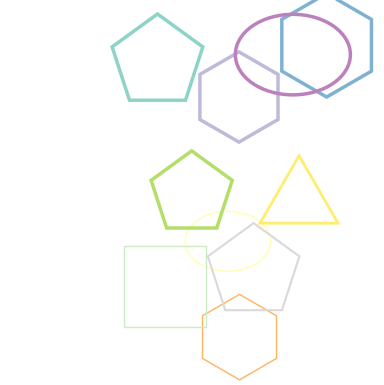[{"shape": "pentagon", "thickness": 2.5, "radius": 0.62, "center": [0.409, 0.84]}, {"shape": "oval", "thickness": 1, "radius": 0.56, "center": [0.592, 0.373]}, {"shape": "hexagon", "thickness": 2.5, "radius": 0.59, "center": [0.621, 0.748]}, {"shape": "hexagon", "thickness": 2.5, "radius": 0.67, "center": [0.848, 0.882]}, {"shape": "hexagon", "thickness": 1, "radius": 0.55, "center": [0.622, 0.124]}, {"shape": "pentagon", "thickness": 2.5, "radius": 0.55, "center": [0.498, 0.497]}, {"shape": "pentagon", "thickness": 1.5, "radius": 0.63, "center": [0.659, 0.295]}, {"shape": "oval", "thickness": 2.5, "radius": 0.75, "center": [0.761, 0.858]}, {"shape": "square", "thickness": 1, "radius": 0.53, "center": [0.429, 0.256]}, {"shape": "triangle", "thickness": 2, "radius": 0.58, "center": [0.777, 0.479]}]